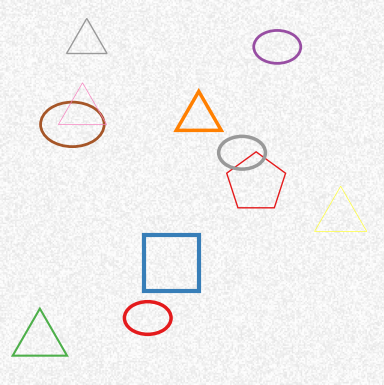[{"shape": "oval", "thickness": 2.5, "radius": 0.3, "center": [0.384, 0.174]}, {"shape": "pentagon", "thickness": 1, "radius": 0.4, "center": [0.665, 0.525]}, {"shape": "square", "thickness": 3, "radius": 0.36, "center": [0.445, 0.317]}, {"shape": "triangle", "thickness": 1.5, "radius": 0.41, "center": [0.104, 0.117]}, {"shape": "oval", "thickness": 2, "radius": 0.31, "center": [0.72, 0.878]}, {"shape": "triangle", "thickness": 2.5, "radius": 0.34, "center": [0.516, 0.695]}, {"shape": "triangle", "thickness": 0.5, "radius": 0.39, "center": [0.885, 0.438]}, {"shape": "oval", "thickness": 2, "radius": 0.41, "center": [0.188, 0.677]}, {"shape": "triangle", "thickness": 0.5, "radius": 0.36, "center": [0.214, 0.713]}, {"shape": "triangle", "thickness": 1, "radius": 0.3, "center": [0.225, 0.891]}, {"shape": "oval", "thickness": 2.5, "radius": 0.3, "center": [0.629, 0.603]}]